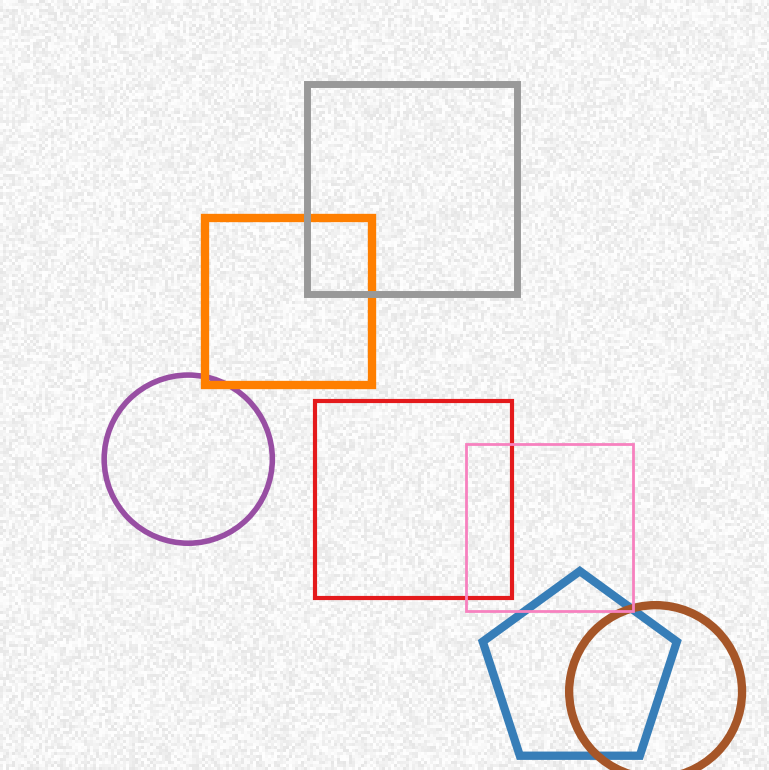[{"shape": "square", "thickness": 1.5, "radius": 0.64, "center": [0.537, 0.351]}, {"shape": "pentagon", "thickness": 3, "radius": 0.66, "center": [0.753, 0.126]}, {"shape": "circle", "thickness": 2, "radius": 0.55, "center": [0.244, 0.404]}, {"shape": "square", "thickness": 3, "radius": 0.54, "center": [0.375, 0.608]}, {"shape": "circle", "thickness": 3, "radius": 0.56, "center": [0.851, 0.102]}, {"shape": "square", "thickness": 1, "radius": 0.54, "center": [0.714, 0.315]}, {"shape": "square", "thickness": 2.5, "radius": 0.68, "center": [0.535, 0.754]}]